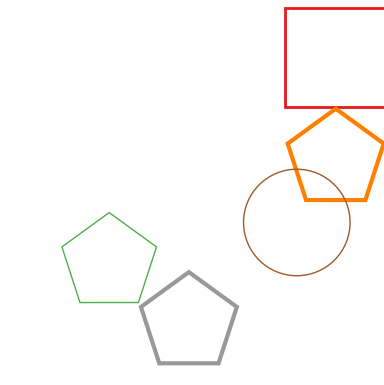[{"shape": "square", "thickness": 2, "radius": 0.65, "center": [0.87, 0.851]}, {"shape": "pentagon", "thickness": 1, "radius": 0.65, "center": [0.284, 0.319]}, {"shape": "pentagon", "thickness": 3, "radius": 0.66, "center": [0.872, 0.586]}, {"shape": "circle", "thickness": 1, "radius": 0.69, "center": [0.771, 0.422]}, {"shape": "pentagon", "thickness": 3, "radius": 0.65, "center": [0.491, 0.162]}]